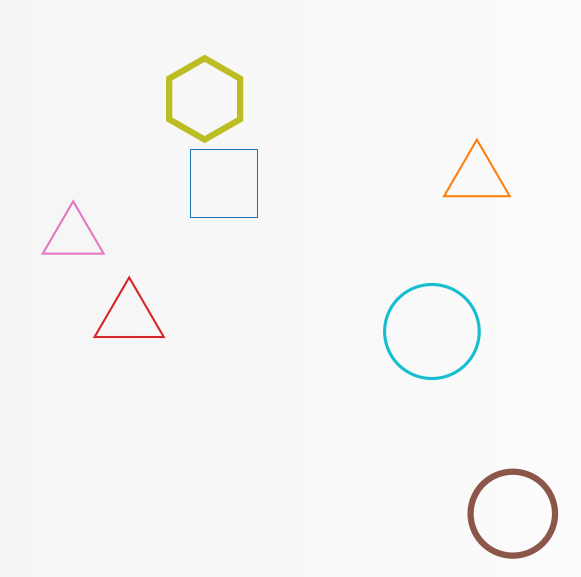[{"shape": "square", "thickness": 0.5, "radius": 0.29, "center": [0.385, 0.682]}, {"shape": "triangle", "thickness": 1, "radius": 0.33, "center": [0.82, 0.692]}, {"shape": "triangle", "thickness": 1, "radius": 0.34, "center": [0.222, 0.45]}, {"shape": "circle", "thickness": 3, "radius": 0.36, "center": [0.882, 0.11]}, {"shape": "triangle", "thickness": 1, "radius": 0.3, "center": [0.126, 0.59]}, {"shape": "hexagon", "thickness": 3, "radius": 0.35, "center": [0.352, 0.828]}, {"shape": "circle", "thickness": 1.5, "radius": 0.41, "center": [0.743, 0.425]}]